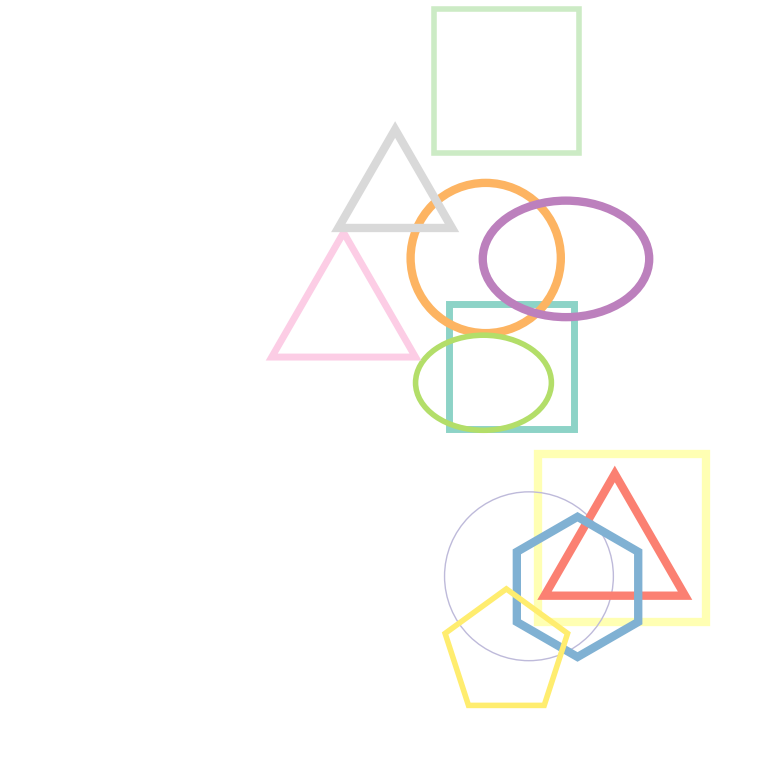[{"shape": "square", "thickness": 2.5, "radius": 0.4, "center": [0.664, 0.524]}, {"shape": "square", "thickness": 3, "radius": 0.54, "center": [0.807, 0.301]}, {"shape": "circle", "thickness": 0.5, "radius": 0.55, "center": [0.687, 0.252]}, {"shape": "triangle", "thickness": 3, "radius": 0.53, "center": [0.798, 0.279]}, {"shape": "hexagon", "thickness": 3, "radius": 0.46, "center": [0.75, 0.238]}, {"shape": "circle", "thickness": 3, "radius": 0.49, "center": [0.631, 0.665]}, {"shape": "oval", "thickness": 2, "radius": 0.44, "center": [0.628, 0.503]}, {"shape": "triangle", "thickness": 2.5, "radius": 0.54, "center": [0.446, 0.59]}, {"shape": "triangle", "thickness": 3, "radius": 0.43, "center": [0.513, 0.747]}, {"shape": "oval", "thickness": 3, "radius": 0.54, "center": [0.735, 0.664]}, {"shape": "square", "thickness": 2, "radius": 0.47, "center": [0.658, 0.894]}, {"shape": "pentagon", "thickness": 2, "radius": 0.42, "center": [0.658, 0.152]}]